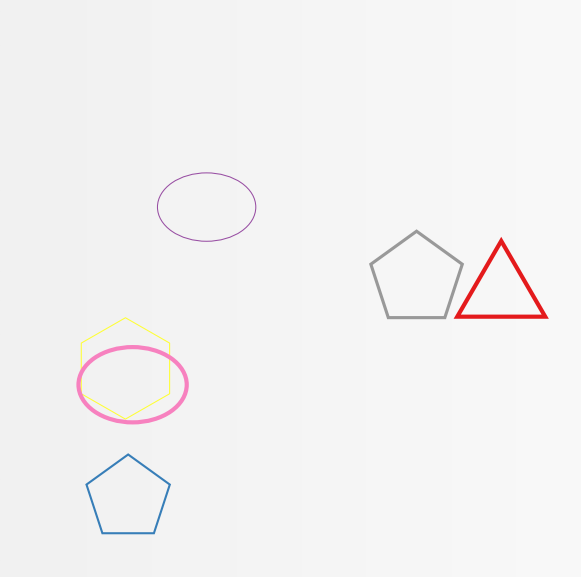[{"shape": "triangle", "thickness": 2, "radius": 0.44, "center": [0.862, 0.494]}, {"shape": "pentagon", "thickness": 1, "radius": 0.38, "center": [0.22, 0.137]}, {"shape": "oval", "thickness": 0.5, "radius": 0.42, "center": [0.355, 0.641]}, {"shape": "hexagon", "thickness": 0.5, "radius": 0.44, "center": [0.216, 0.361]}, {"shape": "oval", "thickness": 2, "radius": 0.47, "center": [0.228, 0.333]}, {"shape": "pentagon", "thickness": 1.5, "radius": 0.41, "center": [0.717, 0.516]}]